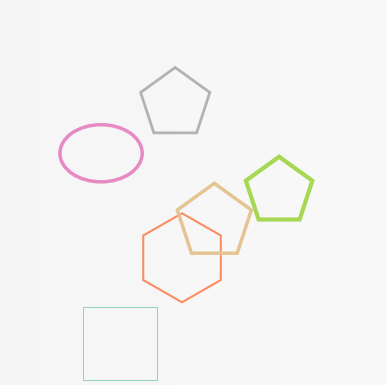[{"shape": "square", "thickness": 0.5, "radius": 0.47, "center": [0.309, 0.107]}, {"shape": "hexagon", "thickness": 1.5, "radius": 0.58, "center": [0.47, 0.33]}, {"shape": "oval", "thickness": 2.5, "radius": 0.53, "center": [0.261, 0.602]}, {"shape": "pentagon", "thickness": 3, "radius": 0.45, "center": [0.72, 0.503]}, {"shape": "pentagon", "thickness": 2.5, "radius": 0.5, "center": [0.553, 0.424]}, {"shape": "pentagon", "thickness": 2, "radius": 0.47, "center": [0.452, 0.731]}]